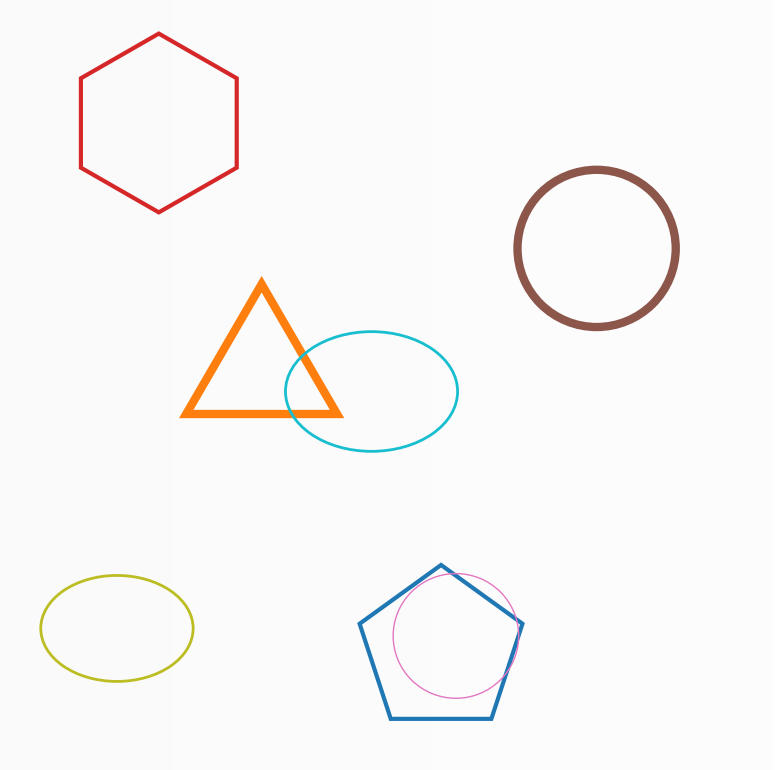[{"shape": "pentagon", "thickness": 1.5, "radius": 0.55, "center": [0.569, 0.156]}, {"shape": "triangle", "thickness": 3, "radius": 0.56, "center": [0.338, 0.519]}, {"shape": "hexagon", "thickness": 1.5, "radius": 0.58, "center": [0.205, 0.84]}, {"shape": "circle", "thickness": 3, "radius": 0.51, "center": [0.77, 0.677]}, {"shape": "circle", "thickness": 0.5, "radius": 0.4, "center": [0.588, 0.174]}, {"shape": "oval", "thickness": 1, "radius": 0.49, "center": [0.151, 0.184]}, {"shape": "oval", "thickness": 1, "radius": 0.56, "center": [0.479, 0.492]}]